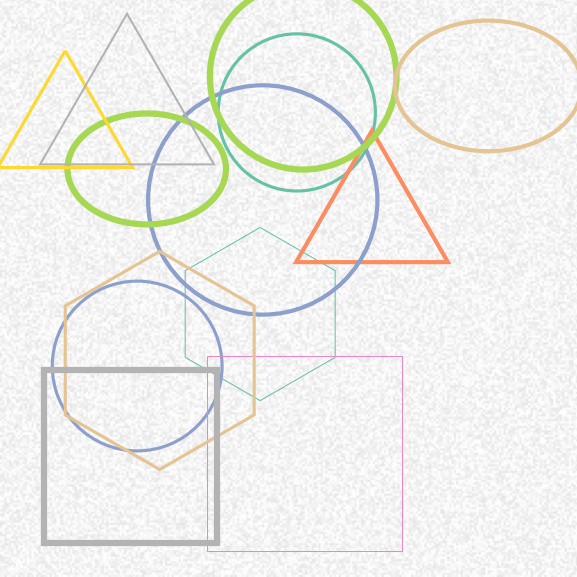[{"shape": "circle", "thickness": 1.5, "radius": 0.68, "center": [0.514, 0.804]}, {"shape": "hexagon", "thickness": 0.5, "radius": 0.75, "center": [0.451, 0.455]}, {"shape": "triangle", "thickness": 2, "radius": 0.76, "center": [0.644, 0.621]}, {"shape": "circle", "thickness": 1.5, "radius": 0.74, "center": [0.238, 0.365]}, {"shape": "circle", "thickness": 2, "radius": 0.99, "center": [0.455, 0.653]}, {"shape": "square", "thickness": 0.5, "radius": 0.84, "center": [0.527, 0.214]}, {"shape": "circle", "thickness": 3, "radius": 0.81, "center": [0.525, 0.867]}, {"shape": "oval", "thickness": 3, "radius": 0.69, "center": [0.254, 0.707]}, {"shape": "triangle", "thickness": 1.5, "radius": 0.67, "center": [0.113, 0.776]}, {"shape": "hexagon", "thickness": 1.5, "radius": 0.94, "center": [0.277, 0.375]}, {"shape": "oval", "thickness": 2, "radius": 0.81, "center": [0.846, 0.85]}, {"shape": "square", "thickness": 3, "radius": 0.75, "center": [0.226, 0.209]}, {"shape": "triangle", "thickness": 1, "radius": 0.87, "center": [0.22, 0.801]}]